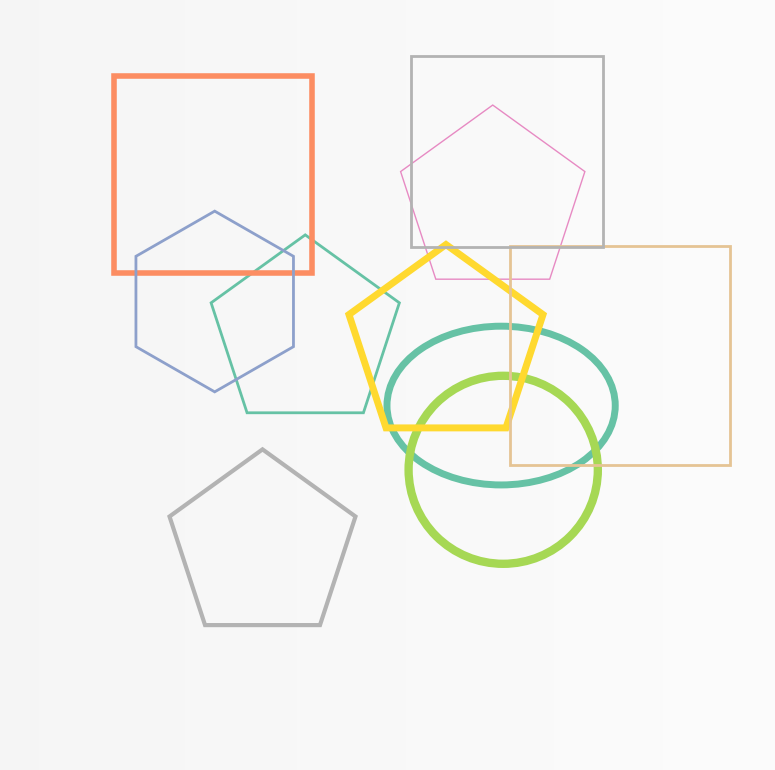[{"shape": "oval", "thickness": 2.5, "radius": 0.74, "center": [0.647, 0.473]}, {"shape": "pentagon", "thickness": 1, "radius": 0.64, "center": [0.394, 0.567]}, {"shape": "square", "thickness": 2, "radius": 0.64, "center": [0.275, 0.774]}, {"shape": "hexagon", "thickness": 1, "radius": 0.59, "center": [0.277, 0.608]}, {"shape": "pentagon", "thickness": 0.5, "radius": 0.63, "center": [0.636, 0.739]}, {"shape": "circle", "thickness": 3, "radius": 0.61, "center": [0.649, 0.39]}, {"shape": "pentagon", "thickness": 2.5, "radius": 0.66, "center": [0.575, 0.551]}, {"shape": "square", "thickness": 1, "radius": 0.71, "center": [0.8, 0.538]}, {"shape": "pentagon", "thickness": 1.5, "radius": 0.63, "center": [0.339, 0.29]}, {"shape": "square", "thickness": 1, "radius": 0.62, "center": [0.654, 0.803]}]